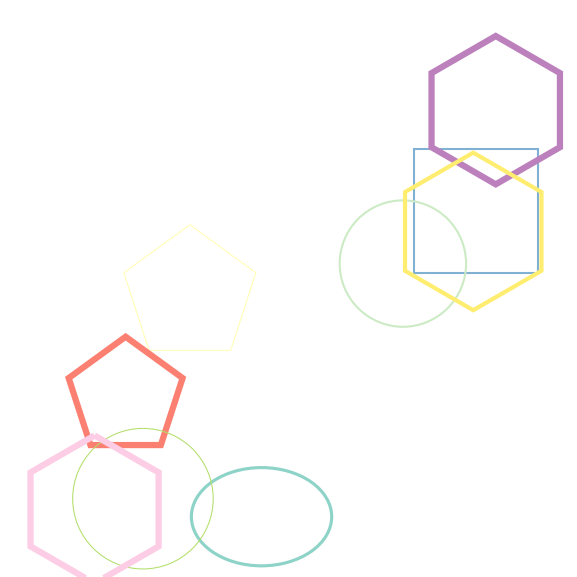[{"shape": "oval", "thickness": 1.5, "radius": 0.61, "center": [0.453, 0.104]}, {"shape": "pentagon", "thickness": 0.5, "radius": 0.6, "center": [0.329, 0.49]}, {"shape": "pentagon", "thickness": 3, "radius": 0.52, "center": [0.218, 0.312]}, {"shape": "square", "thickness": 1, "radius": 0.54, "center": [0.824, 0.634]}, {"shape": "circle", "thickness": 0.5, "radius": 0.61, "center": [0.248, 0.136]}, {"shape": "hexagon", "thickness": 3, "radius": 0.64, "center": [0.164, 0.117]}, {"shape": "hexagon", "thickness": 3, "radius": 0.64, "center": [0.858, 0.808]}, {"shape": "circle", "thickness": 1, "radius": 0.55, "center": [0.698, 0.543]}, {"shape": "hexagon", "thickness": 2, "radius": 0.68, "center": [0.819, 0.598]}]